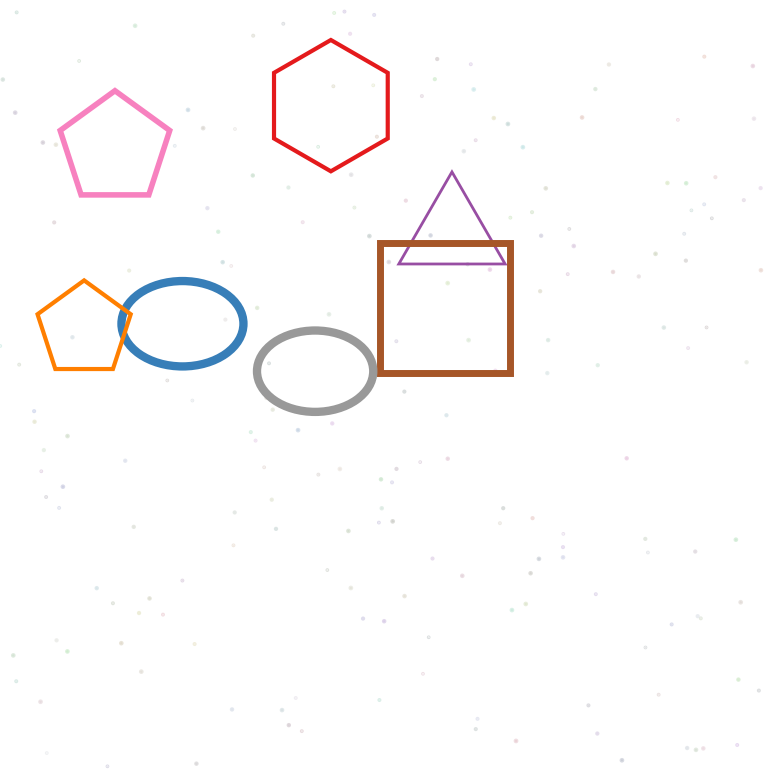[{"shape": "hexagon", "thickness": 1.5, "radius": 0.43, "center": [0.43, 0.863]}, {"shape": "oval", "thickness": 3, "radius": 0.4, "center": [0.237, 0.58]}, {"shape": "triangle", "thickness": 1, "radius": 0.4, "center": [0.587, 0.697]}, {"shape": "pentagon", "thickness": 1.5, "radius": 0.32, "center": [0.109, 0.572]}, {"shape": "square", "thickness": 2.5, "radius": 0.42, "center": [0.578, 0.6]}, {"shape": "pentagon", "thickness": 2, "radius": 0.37, "center": [0.149, 0.807]}, {"shape": "oval", "thickness": 3, "radius": 0.38, "center": [0.409, 0.518]}]